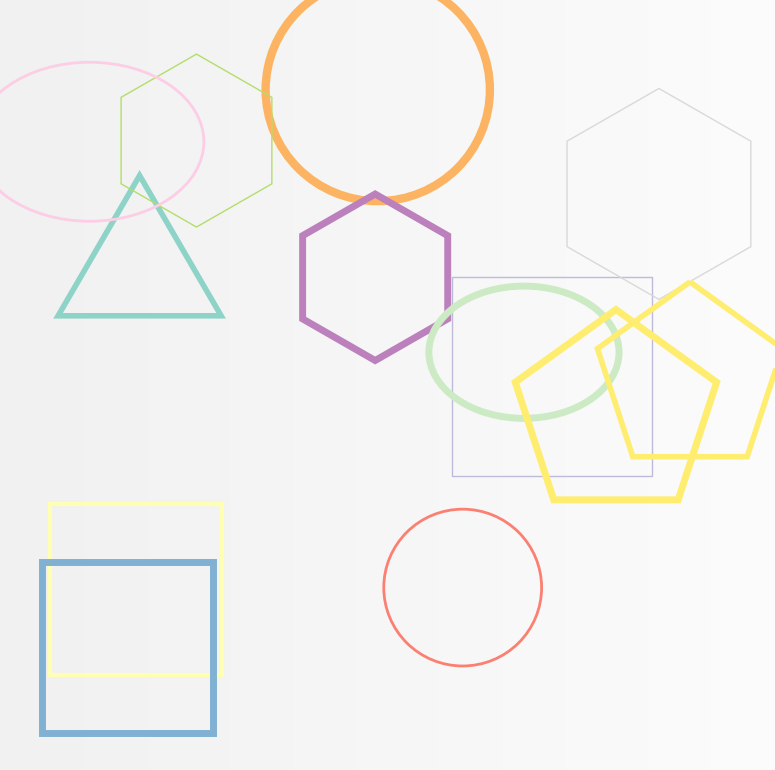[{"shape": "triangle", "thickness": 2, "radius": 0.61, "center": [0.18, 0.651]}, {"shape": "square", "thickness": 1.5, "radius": 0.56, "center": [0.176, 0.235]}, {"shape": "square", "thickness": 0.5, "radius": 0.65, "center": [0.712, 0.511]}, {"shape": "circle", "thickness": 1, "radius": 0.51, "center": [0.597, 0.237]}, {"shape": "square", "thickness": 2.5, "radius": 0.55, "center": [0.165, 0.159]}, {"shape": "circle", "thickness": 3, "radius": 0.72, "center": [0.487, 0.883]}, {"shape": "hexagon", "thickness": 0.5, "radius": 0.56, "center": [0.254, 0.817]}, {"shape": "oval", "thickness": 1, "radius": 0.74, "center": [0.116, 0.816]}, {"shape": "hexagon", "thickness": 0.5, "radius": 0.68, "center": [0.85, 0.748]}, {"shape": "hexagon", "thickness": 2.5, "radius": 0.54, "center": [0.484, 0.64]}, {"shape": "oval", "thickness": 2.5, "radius": 0.61, "center": [0.676, 0.543]}, {"shape": "pentagon", "thickness": 2, "radius": 0.63, "center": [0.89, 0.508]}, {"shape": "pentagon", "thickness": 2.5, "radius": 0.68, "center": [0.795, 0.461]}]